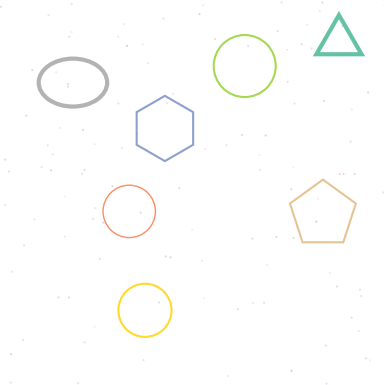[{"shape": "triangle", "thickness": 3, "radius": 0.34, "center": [0.88, 0.893]}, {"shape": "circle", "thickness": 1, "radius": 0.34, "center": [0.336, 0.451]}, {"shape": "hexagon", "thickness": 1.5, "radius": 0.42, "center": [0.428, 0.666]}, {"shape": "circle", "thickness": 1.5, "radius": 0.4, "center": [0.636, 0.828]}, {"shape": "circle", "thickness": 1.5, "radius": 0.35, "center": [0.377, 0.194]}, {"shape": "pentagon", "thickness": 1.5, "radius": 0.45, "center": [0.839, 0.444]}, {"shape": "oval", "thickness": 3, "radius": 0.44, "center": [0.189, 0.786]}]